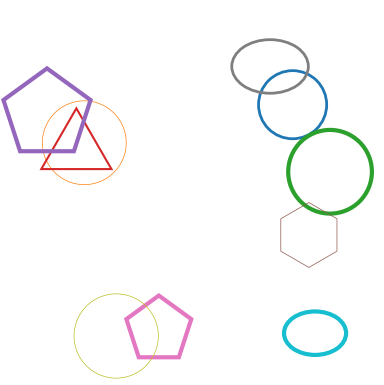[{"shape": "circle", "thickness": 2, "radius": 0.44, "center": [0.76, 0.728]}, {"shape": "circle", "thickness": 0.5, "radius": 0.54, "center": [0.219, 0.629]}, {"shape": "circle", "thickness": 3, "radius": 0.54, "center": [0.857, 0.554]}, {"shape": "triangle", "thickness": 1.5, "radius": 0.53, "center": [0.198, 0.613]}, {"shape": "pentagon", "thickness": 3, "radius": 0.59, "center": [0.122, 0.703]}, {"shape": "hexagon", "thickness": 0.5, "radius": 0.42, "center": [0.802, 0.39]}, {"shape": "pentagon", "thickness": 3, "radius": 0.44, "center": [0.413, 0.144]}, {"shape": "oval", "thickness": 2, "radius": 0.5, "center": [0.701, 0.827]}, {"shape": "circle", "thickness": 0.5, "radius": 0.55, "center": [0.302, 0.127]}, {"shape": "oval", "thickness": 3, "radius": 0.4, "center": [0.818, 0.135]}]